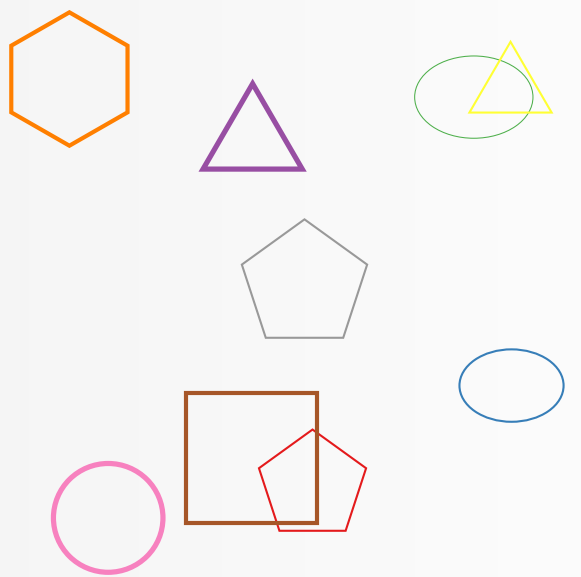[{"shape": "pentagon", "thickness": 1, "radius": 0.48, "center": [0.538, 0.158]}, {"shape": "oval", "thickness": 1, "radius": 0.45, "center": [0.88, 0.331]}, {"shape": "oval", "thickness": 0.5, "radius": 0.51, "center": [0.815, 0.831]}, {"shape": "triangle", "thickness": 2.5, "radius": 0.49, "center": [0.435, 0.756]}, {"shape": "hexagon", "thickness": 2, "radius": 0.58, "center": [0.119, 0.862]}, {"shape": "triangle", "thickness": 1, "radius": 0.41, "center": [0.878, 0.845]}, {"shape": "square", "thickness": 2, "radius": 0.57, "center": [0.432, 0.206]}, {"shape": "circle", "thickness": 2.5, "radius": 0.47, "center": [0.186, 0.102]}, {"shape": "pentagon", "thickness": 1, "radius": 0.57, "center": [0.524, 0.506]}]